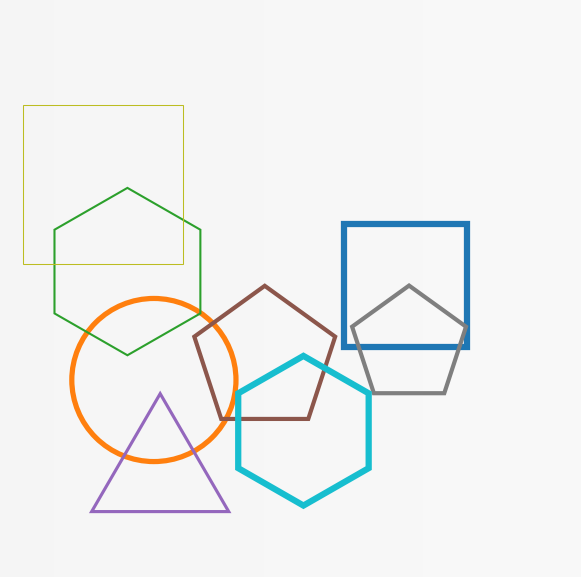[{"shape": "square", "thickness": 3, "radius": 0.53, "center": [0.697, 0.505]}, {"shape": "circle", "thickness": 2.5, "radius": 0.71, "center": [0.265, 0.341]}, {"shape": "hexagon", "thickness": 1, "radius": 0.72, "center": [0.219, 0.529]}, {"shape": "triangle", "thickness": 1.5, "radius": 0.68, "center": [0.276, 0.181]}, {"shape": "pentagon", "thickness": 2, "radius": 0.64, "center": [0.455, 0.377]}, {"shape": "pentagon", "thickness": 2, "radius": 0.52, "center": [0.704, 0.402]}, {"shape": "square", "thickness": 0.5, "radius": 0.69, "center": [0.177, 0.679]}, {"shape": "hexagon", "thickness": 3, "radius": 0.65, "center": [0.522, 0.253]}]